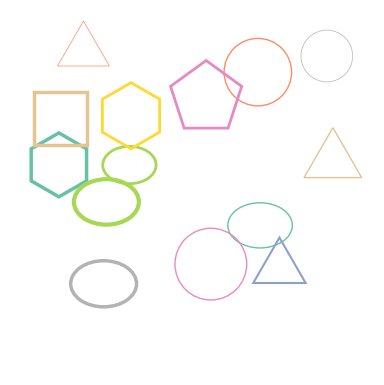[{"shape": "oval", "thickness": 1, "radius": 0.42, "center": [0.676, 0.415]}, {"shape": "hexagon", "thickness": 2.5, "radius": 0.42, "center": [0.153, 0.572]}, {"shape": "triangle", "thickness": 0.5, "radius": 0.39, "center": [0.217, 0.868]}, {"shape": "circle", "thickness": 1, "radius": 0.44, "center": [0.67, 0.813]}, {"shape": "triangle", "thickness": 1.5, "radius": 0.39, "center": [0.726, 0.304]}, {"shape": "circle", "thickness": 1, "radius": 0.47, "center": [0.548, 0.314]}, {"shape": "pentagon", "thickness": 2, "radius": 0.49, "center": [0.535, 0.746]}, {"shape": "oval", "thickness": 2, "radius": 0.35, "center": [0.336, 0.571]}, {"shape": "oval", "thickness": 3, "radius": 0.42, "center": [0.276, 0.476]}, {"shape": "hexagon", "thickness": 2, "radius": 0.43, "center": [0.34, 0.699]}, {"shape": "square", "thickness": 2.5, "radius": 0.34, "center": [0.157, 0.691]}, {"shape": "triangle", "thickness": 1, "radius": 0.43, "center": [0.865, 0.582]}, {"shape": "oval", "thickness": 2.5, "radius": 0.43, "center": [0.269, 0.263]}, {"shape": "circle", "thickness": 0.5, "radius": 0.34, "center": [0.849, 0.855]}]